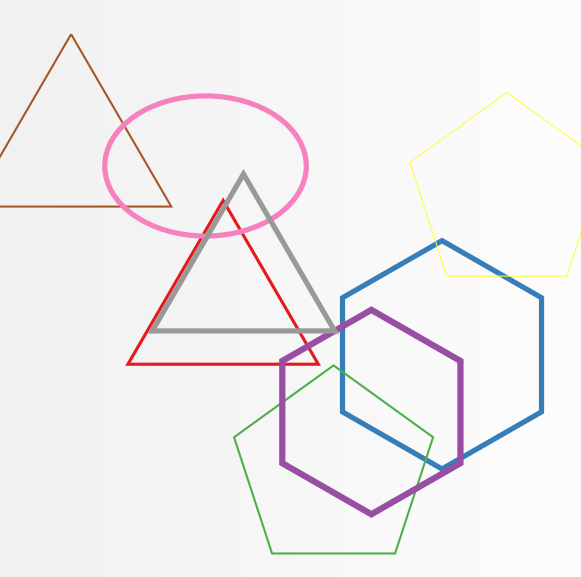[{"shape": "triangle", "thickness": 1.5, "radius": 0.95, "center": [0.384, 0.463]}, {"shape": "hexagon", "thickness": 2.5, "radius": 0.99, "center": [0.76, 0.385]}, {"shape": "pentagon", "thickness": 1, "radius": 0.9, "center": [0.574, 0.186]}, {"shape": "hexagon", "thickness": 3, "radius": 0.88, "center": [0.639, 0.286]}, {"shape": "pentagon", "thickness": 0.5, "radius": 0.88, "center": [0.872, 0.663]}, {"shape": "triangle", "thickness": 1, "radius": 0.99, "center": [0.122, 0.741]}, {"shape": "oval", "thickness": 2.5, "radius": 0.87, "center": [0.354, 0.712]}, {"shape": "triangle", "thickness": 2.5, "radius": 0.91, "center": [0.419, 0.517]}]